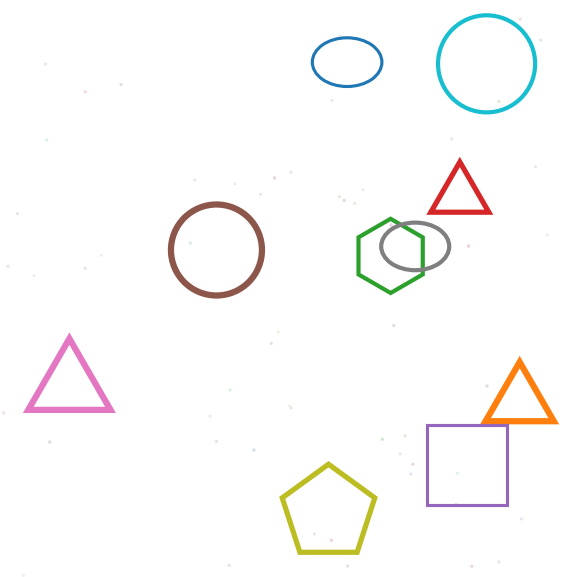[{"shape": "oval", "thickness": 1.5, "radius": 0.3, "center": [0.601, 0.892]}, {"shape": "triangle", "thickness": 3, "radius": 0.34, "center": [0.9, 0.304]}, {"shape": "hexagon", "thickness": 2, "radius": 0.32, "center": [0.676, 0.556]}, {"shape": "triangle", "thickness": 2.5, "radius": 0.29, "center": [0.796, 0.661]}, {"shape": "square", "thickness": 1.5, "radius": 0.35, "center": [0.808, 0.193]}, {"shape": "circle", "thickness": 3, "radius": 0.39, "center": [0.375, 0.566]}, {"shape": "triangle", "thickness": 3, "radius": 0.41, "center": [0.12, 0.331]}, {"shape": "oval", "thickness": 2, "radius": 0.29, "center": [0.719, 0.572]}, {"shape": "pentagon", "thickness": 2.5, "radius": 0.42, "center": [0.569, 0.111]}, {"shape": "circle", "thickness": 2, "radius": 0.42, "center": [0.843, 0.889]}]